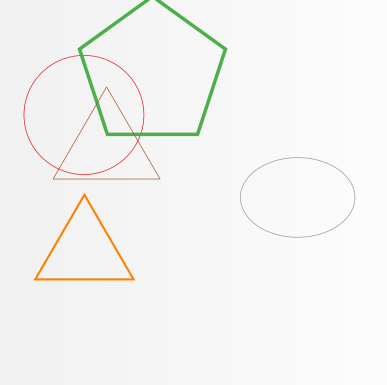[{"shape": "circle", "thickness": 0.5, "radius": 0.77, "center": [0.217, 0.701]}, {"shape": "pentagon", "thickness": 2.5, "radius": 0.99, "center": [0.393, 0.811]}, {"shape": "triangle", "thickness": 1.5, "radius": 0.73, "center": [0.218, 0.348]}, {"shape": "triangle", "thickness": 0.5, "radius": 0.8, "center": [0.275, 0.615]}, {"shape": "oval", "thickness": 0.5, "radius": 0.74, "center": [0.768, 0.487]}]